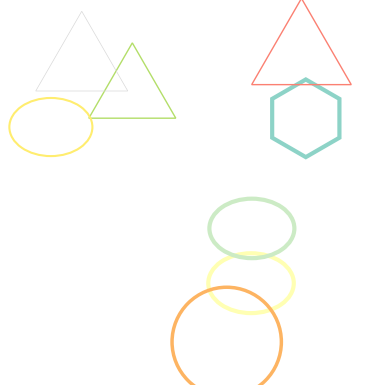[{"shape": "hexagon", "thickness": 3, "radius": 0.5, "center": [0.794, 0.693]}, {"shape": "oval", "thickness": 3, "radius": 0.56, "center": [0.652, 0.264]}, {"shape": "triangle", "thickness": 1, "radius": 0.75, "center": [0.783, 0.855]}, {"shape": "circle", "thickness": 2.5, "radius": 0.71, "center": [0.589, 0.112]}, {"shape": "triangle", "thickness": 1, "radius": 0.65, "center": [0.344, 0.758]}, {"shape": "triangle", "thickness": 0.5, "radius": 0.69, "center": [0.212, 0.833]}, {"shape": "oval", "thickness": 3, "radius": 0.55, "center": [0.654, 0.407]}, {"shape": "oval", "thickness": 1.5, "radius": 0.54, "center": [0.132, 0.67]}]